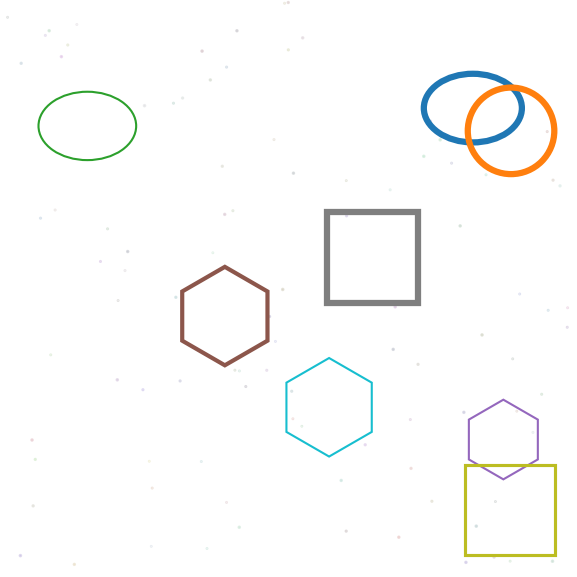[{"shape": "oval", "thickness": 3, "radius": 0.42, "center": [0.819, 0.812]}, {"shape": "circle", "thickness": 3, "radius": 0.37, "center": [0.885, 0.773]}, {"shape": "oval", "thickness": 1, "radius": 0.42, "center": [0.151, 0.781]}, {"shape": "hexagon", "thickness": 1, "radius": 0.34, "center": [0.872, 0.238]}, {"shape": "hexagon", "thickness": 2, "radius": 0.43, "center": [0.389, 0.452]}, {"shape": "square", "thickness": 3, "radius": 0.39, "center": [0.645, 0.554]}, {"shape": "square", "thickness": 1.5, "radius": 0.39, "center": [0.883, 0.116]}, {"shape": "hexagon", "thickness": 1, "radius": 0.43, "center": [0.57, 0.294]}]